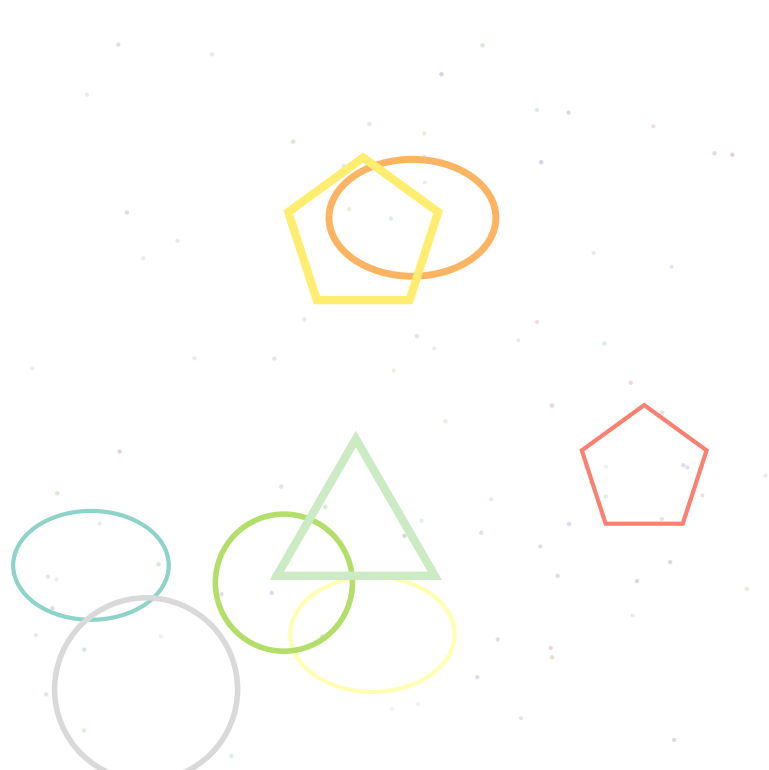[{"shape": "oval", "thickness": 1.5, "radius": 0.51, "center": [0.118, 0.266]}, {"shape": "oval", "thickness": 1.5, "radius": 0.53, "center": [0.484, 0.176]}, {"shape": "pentagon", "thickness": 1.5, "radius": 0.43, "center": [0.837, 0.389]}, {"shape": "oval", "thickness": 2.5, "radius": 0.54, "center": [0.536, 0.717]}, {"shape": "circle", "thickness": 2, "radius": 0.45, "center": [0.369, 0.243]}, {"shape": "circle", "thickness": 2, "radius": 0.59, "center": [0.19, 0.105]}, {"shape": "triangle", "thickness": 3, "radius": 0.59, "center": [0.462, 0.311]}, {"shape": "pentagon", "thickness": 3, "radius": 0.51, "center": [0.472, 0.693]}]